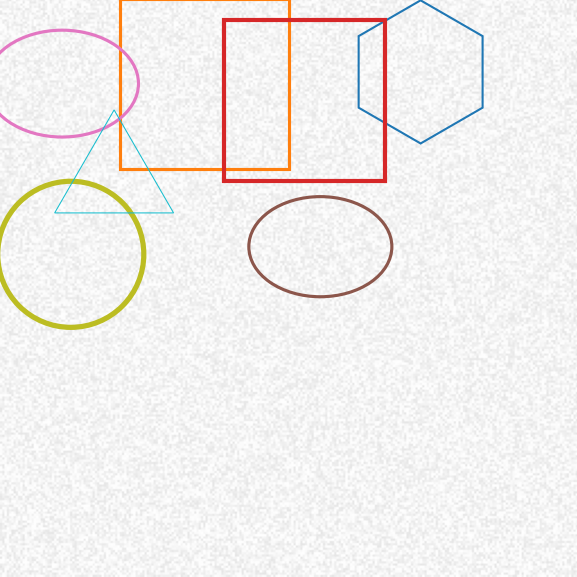[{"shape": "hexagon", "thickness": 1, "radius": 0.62, "center": [0.728, 0.875]}, {"shape": "square", "thickness": 1.5, "radius": 0.73, "center": [0.354, 0.853]}, {"shape": "square", "thickness": 2, "radius": 0.7, "center": [0.527, 0.824]}, {"shape": "oval", "thickness": 1.5, "radius": 0.62, "center": [0.555, 0.572]}, {"shape": "oval", "thickness": 1.5, "radius": 0.66, "center": [0.108, 0.854]}, {"shape": "circle", "thickness": 2.5, "radius": 0.63, "center": [0.123, 0.559]}, {"shape": "triangle", "thickness": 0.5, "radius": 0.59, "center": [0.198, 0.69]}]